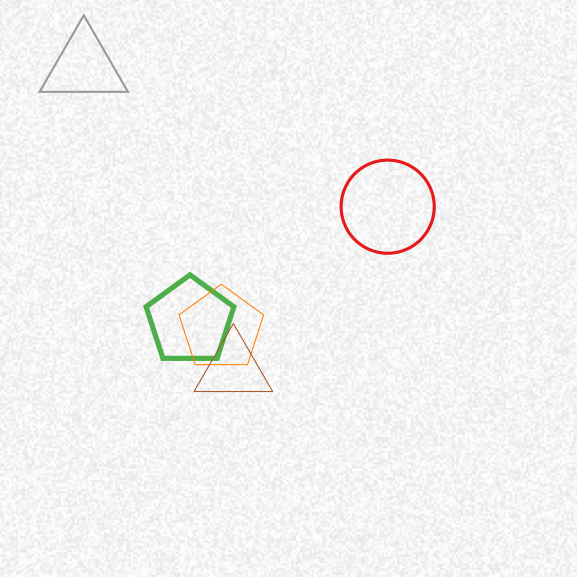[{"shape": "circle", "thickness": 1.5, "radius": 0.4, "center": [0.671, 0.641]}, {"shape": "pentagon", "thickness": 2.5, "radius": 0.4, "center": [0.329, 0.443]}, {"shape": "pentagon", "thickness": 0.5, "radius": 0.39, "center": [0.383, 0.43]}, {"shape": "triangle", "thickness": 0.5, "radius": 0.39, "center": [0.404, 0.36]}, {"shape": "triangle", "thickness": 1, "radius": 0.44, "center": [0.145, 0.884]}]